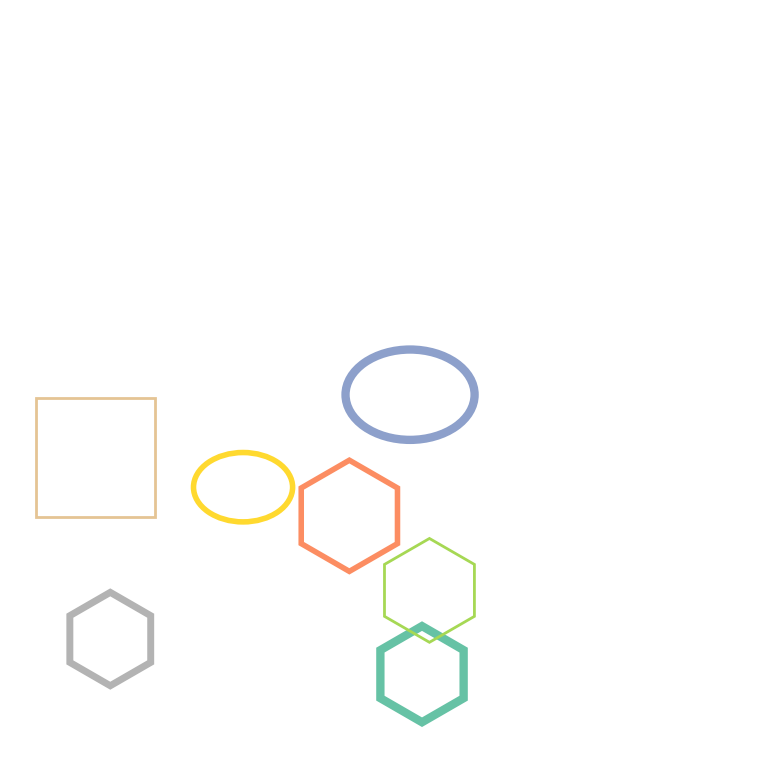[{"shape": "hexagon", "thickness": 3, "radius": 0.31, "center": [0.548, 0.124]}, {"shape": "hexagon", "thickness": 2, "radius": 0.36, "center": [0.454, 0.33]}, {"shape": "oval", "thickness": 3, "radius": 0.42, "center": [0.533, 0.487]}, {"shape": "hexagon", "thickness": 1, "radius": 0.34, "center": [0.558, 0.233]}, {"shape": "oval", "thickness": 2, "radius": 0.32, "center": [0.316, 0.367]}, {"shape": "square", "thickness": 1, "radius": 0.39, "center": [0.124, 0.406]}, {"shape": "hexagon", "thickness": 2.5, "radius": 0.3, "center": [0.143, 0.17]}]